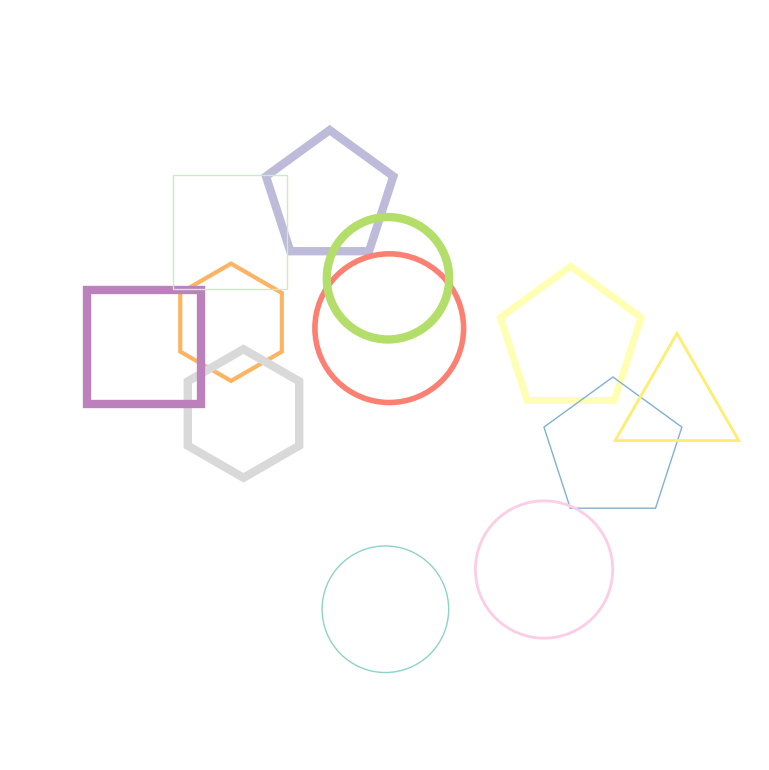[{"shape": "circle", "thickness": 0.5, "radius": 0.41, "center": [0.501, 0.209]}, {"shape": "pentagon", "thickness": 2.5, "radius": 0.48, "center": [0.741, 0.558]}, {"shape": "pentagon", "thickness": 3, "radius": 0.43, "center": [0.428, 0.744]}, {"shape": "circle", "thickness": 2, "radius": 0.48, "center": [0.506, 0.574]}, {"shape": "pentagon", "thickness": 0.5, "radius": 0.47, "center": [0.796, 0.416]}, {"shape": "hexagon", "thickness": 1.5, "radius": 0.38, "center": [0.3, 0.581]}, {"shape": "circle", "thickness": 3, "radius": 0.4, "center": [0.504, 0.639]}, {"shape": "circle", "thickness": 1, "radius": 0.45, "center": [0.707, 0.26]}, {"shape": "hexagon", "thickness": 3, "radius": 0.42, "center": [0.316, 0.463]}, {"shape": "square", "thickness": 3, "radius": 0.37, "center": [0.187, 0.549]}, {"shape": "square", "thickness": 0.5, "radius": 0.37, "center": [0.298, 0.699]}, {"shape": "triangle", "thickness": 1, "radius": 0.46, "center": [0.879, 0.474]}]